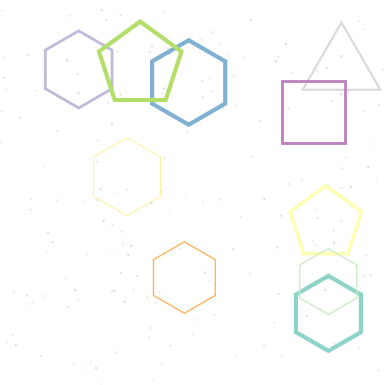[{"shape": "hexagon", "thickness": 3, "radius": 0.49, "center": [0.853, 0.186]}, {"shape": "pentagon", "thickness": 2.5, "radius": 0.49, "center": [0.846, 0.42]}, {"shape": "hexagon", "thickness": 2, "radius": 0.5, "center": [0.204, 0.82]}, {"shape": "hexagon", "thickness": 3, "radius": 0.55, "center": [0.49, 0.786]}, {"shape": "hexagon", "thickness": 1, "radius": 0.46, "center": [0.479, 0.279]}, {"shape": "pentagon", "thickness": 3, "radius": 0.56, "center": [0.364, 0.831]}, {"shape": "triangle", "thickness": 1.5, "radius": 0.58, "center": [0.887, 0.825]}, {"shape": "square", "thickness": 2, "radius": 0.4, "center": [0.814, 0.709]}, {"shape": "hexagon", "thickness": 1, "radius": 0.43, "center": [0.853, 0.269]}, {"shape": "hexagon", "thickness": 0.5, "radius": 0.51, "center": [0.33, 0.541]}]